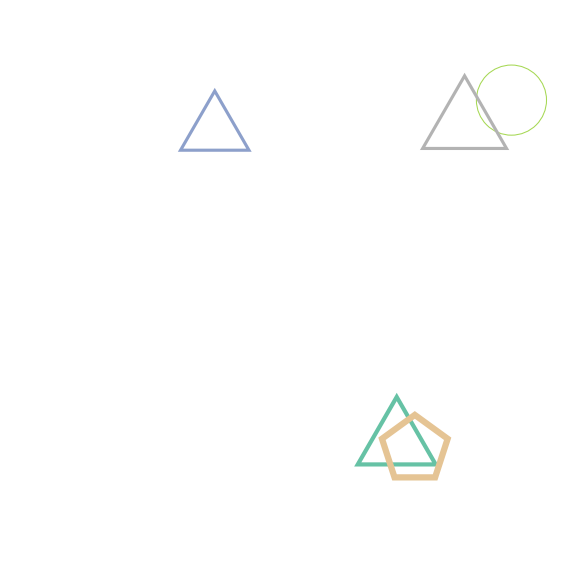[{"shape": "triangle", "thickness": 2, "radius": 0.39, "center": [0.687, 0.234]}, {"shape": "triangle", "thickness": 1.5, "radius": 0.34, "center": [0.372, 0.773]}, {"shape": "circle", "thickness": 0.5, "radius": 0.3, "center": [0.886, 0.826]}, {"shape": "pentagon", "thickness": 3, "radius": 0.3, "center": [0.718, 0.221]}, {"shape": "triangle", "thickness": 1.5, "radius": 0.42, "center": [0.804, 0.784]}]